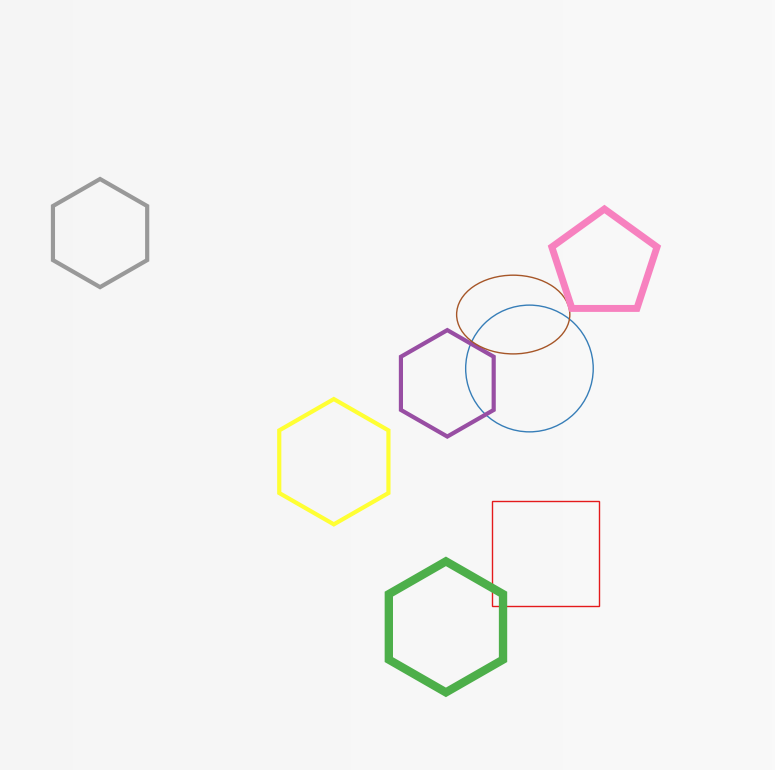[{"shape": "square", "thickness": 0.5, "radius": 0.34, "center": [0.704, 0.281]}, {"shape": "circle", "thickness": 0.5, "radius": 0.41, "center": [0.683, 0.521]}, {"shape": "hexagon", "thickness": 3, "radius": 0.43, "center": [0.575, 0.186]}, {"shape": "hexagon", "thickness": 1.5, "radius": 0.35, "center": [0.577, 0.502]}, {"shape": "hexagon", "thickness": 1.5, "radius": 0.41, "center": [0.431, 0.4]}, {"shape": "oval", "thickness": 0.5, "radius": 0.37, "center": [0.662, 0.592]}, {"shape": "pentagon", "thickness": 2.5, "radius": 0.36, "center": [0.78, 0.657]}, {"shape": "hexagon", "thickness": 1.5, "radius": 0.35, "center": [0.129, 0.697]}]